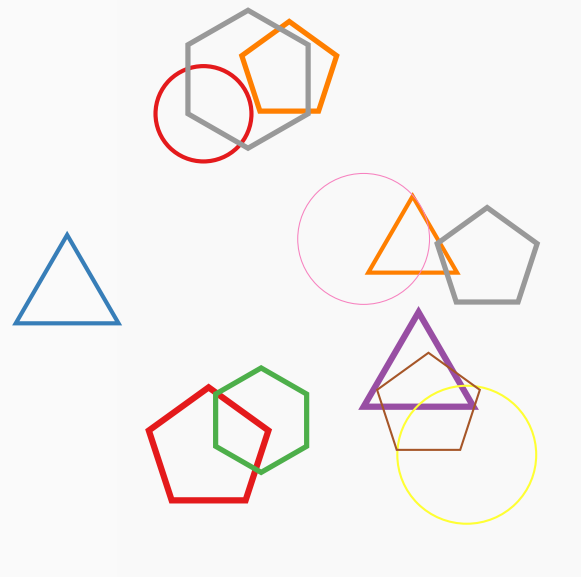[{"shape": "circle", "thickness": 2, "radius": 0.41, "center": [0.35, 0.802]}, {"shape": "pentagon", "thickness": 3, "radius": 0.54, "center": [0.359, 0.22]}, {"shape": "triangle", "thickness": 2, "radius": 0.51, "center": [0.116, 0.49]}, {"shape": "hexagon", "thickness": 2.5, "radius": 0.45, "center": [0.449, 0.272]}, {"shape": "triangle", "thickness": 3, "radius": 0.55, "center": [0.72, 0.349]}, {"shape": "pentagon", "thickness": 2.5, "radius": 0.43, "center": [0.498, 0.876]}, {"shape": "triangle", "thickness": 2, "radius": 0.44, "center": [0.71, 0.571]}, {"shape": "circle", "thickness": 1, "radius": 0.6, "center": [0.803, 0.212]}, {"shape": "pentagon", "thickness": 1, "radius": 0.46, "center": [0.737, 0.295]}, {"shape": "circle", "thickness": 0.5, "radius": 0.57, "center": [0.626, 0.585]}, {"shape": "pentagon", "thickness": 2.5, "radius": 0.45, "center": [0.838, 0.549]}, {"shape": "hexagon", "thickness": 2.5, "radius": 0.6, "center": [0.427, 0.862]}]